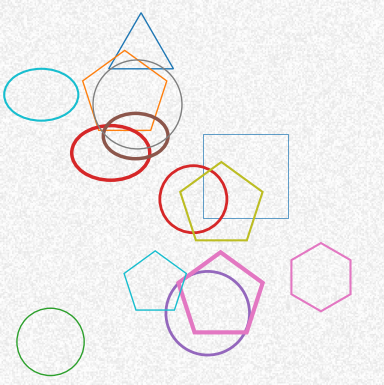[{"shape": "square", "thickness": 0.5, "radius": 0.55, "center": [0.638, 0.543]}, {"shape": "triangle", "thickness": 1, "radius": 0.49, "center": [0.366, 0.87]}, {"shape": "pentagon", "thickness": 1, "radius": 0.57, "center": [0.324, 0.754]}, {"shape": "circle", "thickness": 1, "radius": 0.44, "center": [0.131, 0.112]}, {"shape": "circle", "thickness": 2, "radius": 0.44, "center": [0.502, 0.483]}, {"shape": "oval", "thickness": 2.5, "radius": 0.51, "center": [0.288, 0.603]}, {"shape": "circle", "thickness": 2, "radius": 0.54, "center": [0.54, 0.186]}, {"shape": "oval", "thickness": 2.5, "radius": 0.42, "center": [0.352, 0.647]}, {"shape": "hexagon", "thickness": 1.5, "radius": 0.44, "center": [0.834, 0.28]}, {"shape": "pentagon", "thickness": 3, "radius": 0.58, "center": [0.573, 0.23]}, {"shape": "circle", "thickness": 1, "radius": 0.58, "center": [0.357, 0.729]}, {"shape": "pentagon", "thickness": 1.5, "radius": 0.56, "center": [0.575, 0.467]}, {"shape": "oval", "thickness": 1.5, "radius": 0.48, "center": [0.107, 0.754]}, {"shape": "pentagon", "thickness": 1, "radius": 0.42, "center": [0.403, 0.263]}]